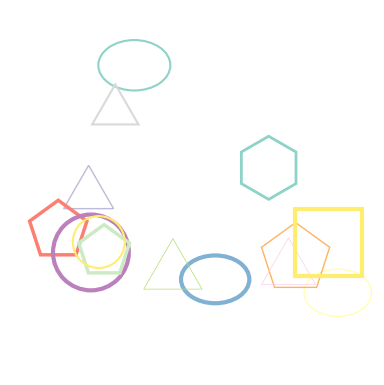[{"shape": "hexagon", "thickness": 2, "radius": 0.41, "center": [0.698, 0.564]}, {"shape": "oval", "thickness": 1.5, "radius": 0.47, "center": [0.349, 0.83]}, {"shape": "oval", "thickness": 1, "radius": 0.44, "center": [0.877, 0.24]}, {"shape": "triangle", "thickness": 1, "radius": 0.37, "center": [0.23, 0.496]}, {"shape": "pentagon", "thickness": 2.5, "radius": 0.39, "center": [0.151, 0.401]}, {"shape": "oval", "thickness": 3, "radius": 0.44, "center": [0.559, 0.274]}, {"shape": "pentagon", "thickness": 1, "radius": 0.47, "center": [0.768, 0.329]}, {"shape": "triangle", "thickness": 0.5, "radius": 0.44, "center": [0.449, 0.293]}, {"shape": "triangle", "thickness": 0.5, "radius": 0.41, "center": [0.75, 0.301]}, {"shape": "triangle", "thickness": 1.5, "radius": 0.35, "center": [0.3, 0.711]}, {"shape": "circle", "thickness": 3, "radius": 0.49, "center": [0.236, 0.344]}, {"shape": "pentagon", "thickness": 2.5, "radius": 0.35, "center": [0.27, 0.347]}, {"shape": "square", "thickness": 3, "radius": 0.43, "center": [0.853, 0.37]}, {"shape": "circle", "thickness": 1.5, "radius": 0.34, "center": [0.257, 0.371]}]